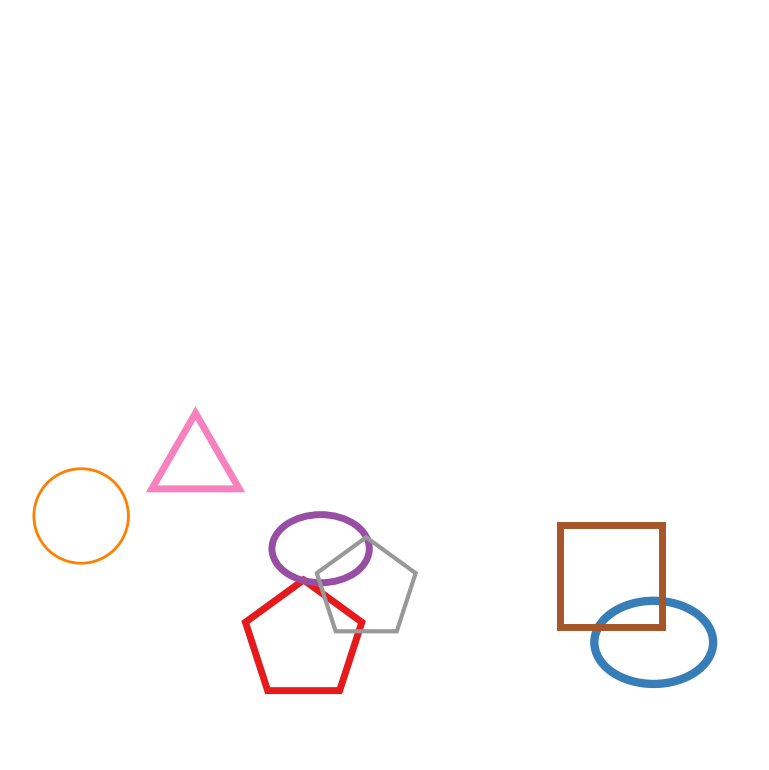[{"shape": "pentagon", "thickness": 2.5, "radius": 0.4, "center": [0.394, 0.167]}, {"shape": "oval", "thickness": 3, "radius": 0.39, "center": [0.849, 0.166]}, {"shape": "oval", "thickness": 2.5, "radius": 0.32, "center": [0.416, 0.287]}, {"shape": "circle", "thickness": 1, "radius": 0.31, "center": [0.105, 0.33]}, {"shape": "square", "thickness": 2.5, "radius": 0.33, "center": [0.793, 0.251]}, {"shape": "triangle", "thickness": 2.5, "radius": 0.33, "center": [0.254, 0.398]}, {"shape": "pentagon", "thickness": 1.5, "radius": 0.34, "center": [0.476, 0.235]}]